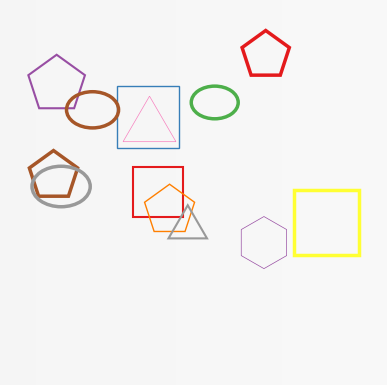[{"shape": "square", "thickness": 1.5, "radius": 0.32, "center": [0.407, 0.501]}, {"shape": "pentagon", "thickness": 2.5, "radius": 0.32, "center": [0.686, 0.857]}, {"shape": "square", "thickness": 1, "radius": 0.4, "center": [0.382, 0.696]}, {"shape": "oval", "thickness": 2.5, "radius": 0.3, "center": [0.554, 0.734]}, {"shape": "pentagon", "thickness": 1.5, "radius": 0.38, "center": [0.146, 0.781]}, {"shape": "hexagon", "thickness": 0.5, "radius": 0.34, "center": [0.681, 0.37]}, {"shape": "pentagon", "thickness": 1, "radius": 0.34, "center": [0.438, 0.454]}, {"shape": "square", "thickness": 2.5, "radius": 0.42, "center": [0.842, 0.423]}, {"shape": "oval", "thickness": 2.5, "radius": 0.34, "center": [0.239, 0.715]}, {"shape": "pentagon", "thickness": 2.5, "radius": 0.33, "center": [0.138, 0.543]}, {"shape": "triangle", "thickness": 0.5, "radius": 0.39, "center": [0.386, 0.671]}, {"shape": "triangle", "thickness": 1.5, "radius": 0.29, "center": [0.485, 0.41]}, {"shape": "oval", "thickness": 2.5, "radius": 0.38, "center": [0.158, 0.516]}]